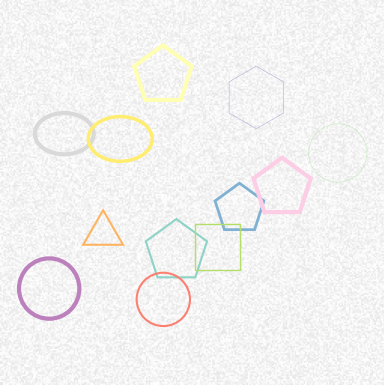[{"shape": "pentagon", "thickness": 1.5, "radius": 0.42, "center": [0.458, 0.347]}, {"shape": "pentagon", "thickness": 3, "radius": 0.39, "center": [0.423, 0.804]}, {"shape": "hexagon", "thickness": 0.5, "radius": 0.41, "center": [0.666, 0.747]}, {"shape": "circle", "thickness": 1.5, "radius": 0.35, "center": [0.424, 0.222]}, {"shape": "pentagon", "thickness": 2, "radius": 0.33, "center": [0.622, 0.457]}, {"shape": "triangle", "thickness": 1.5, "radius": 0.3, "center": [0.268, 0.394]}, {"shape": "square", "thickness": 1, "radius": 0.29, "center": [0.566, 0.359]}, {"shape": "pentagon", "thickness": 3, "radius": 0.39, "center": [0.733, 0.512]}, {"shape": "oval", "thickness": 3, "radius": 0.38, "center": [0.167, 0.653]}, {"shape": "circle", "thickness": 3, "radius": 0.39, "center": [0.128, 0.251]}, {"shape": "circle", "thickness": 0.5, "radius": 0.38, "center": [0.877, 0.603]}, {"shape": "oval", "thickness": 2.5, "radius": 0.42, "center": [0.312, 0.639]}]